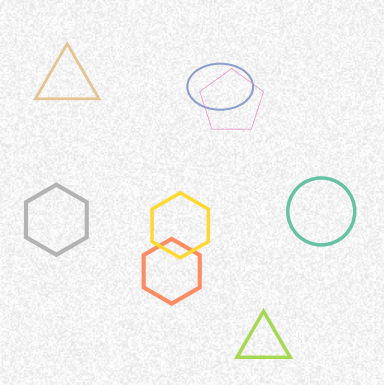[{"shape": "circle", "thickness": 2.5, "radius": 0.43, "center": [0.834, 0.451]}, {"shape": "hexagon", "thickness": 3, "radius": 0.42, "center": [0.446, 0.295]}, {"shape": "oval", "thickness": 1.5, "radius": 0.43, "center": [0.572, 0.775]}, {"shape": "pentagon", "thickness": 0.5, "radius": 0.44, "center": [0.602, 0.735]}, {"shape": "triangle", "thickness": 2.5, "radius": 0.4, "center": [0.685, 0.112]}, {"shape": "hexagon", "thickness": 2.5, "radius": 0.42, "center": [0.468, 0.415]}, {"shape": "triangle", "thickness": 2, "radius": 0.48, "center": [0.175, 0.791]}, {"shape": "hexagon", "thickness": 3, "radius": 0.46, "center": [0.146, 0.429]}]